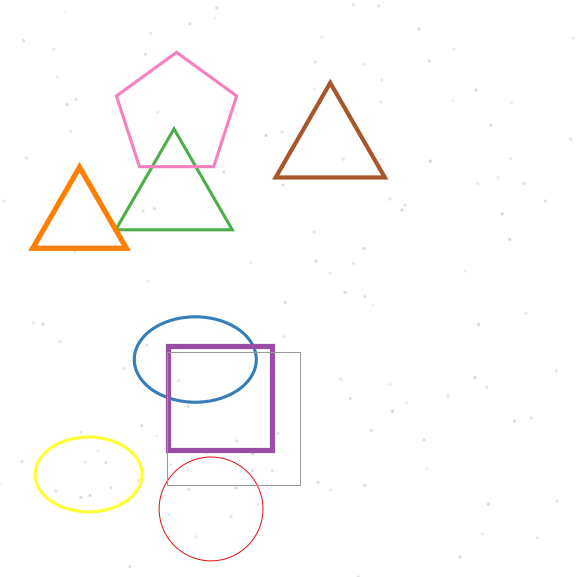[{"shape": "circle", "thickness": 0.5, "radius": 0.45, "center": [0.365, 0.118]}, {"shape": "oval", "thickness": 1.5, "radius": 0.53, "center": [0.338, 0.377]}, {"shape": "triangle", "thickness": 1.5, "radius": 0.58, "center": [0.301, 0.659]}, {"shape": "square", "thickness": 2.5, "radius": 0.45, "center": [0.381, 0.31]}, {"shape": "triangle", "thickness": 2.5, "radius": 0.47, "center": [0.138, 0.616]}, {"shape": "oval", "thickness": 1.5, "radius": 0.46, "center": [0.153, 0.178]}, {"shape": "triangle", "thickness": 2, "radius": 0.55, "center": [0.572, 0.746]}, {"shape": "pentagon", "thickness": 1.5, "radius": 0.55, "center": [0.306, 0.799]}, {"shape": "square", "thickness": 0.5, "radius": 0.58, "center": [0.405, 0.275]}]